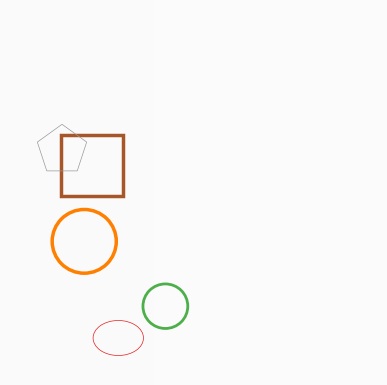[{"shape": "oval", "thickness": 0.5, "radius": 0.33, "center": [0.305, 0.122]}, {"shape": "circle", "thickness": 2, "radius": 0.29, "center": [0.427, 0.205]}, {"shape": "circle", "thickness": 2.5, "radius": 0.41, "center": [0.217, 0.373]}, {"shape": "square", "thickness": 2.5, "radius": 0.4, "center": [0.238, 0.57]}, {"shape": "pentagon", "thickness": 0.5, "radius": 0.33, "center": [0.16, 0.61]}]